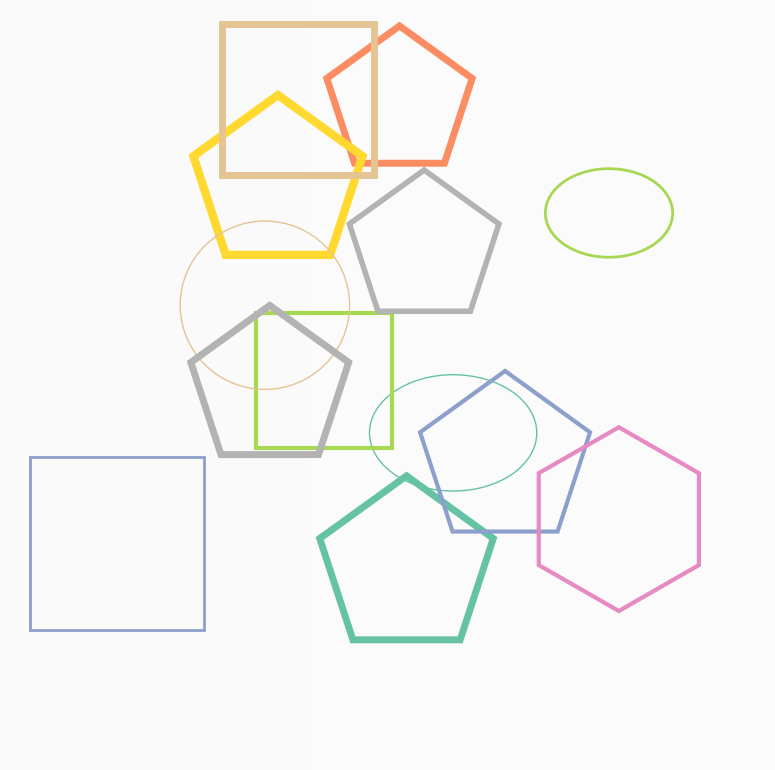[{"shape": "oval", "thickness": 0.5, "radius": 0.54, "center": [0.585, 0.438]}, {"shape": "pentagon", "thickness": 2.5, "radius": 0.59, "center": [0.525, 0.264]}, {"shape": "pentagon", "thickness": 2.5, "radius": 0.49, "center": [0.515, 0.868]}, {"shape": "pentagon", "thickness": 1.5, "radius": 0.58, "center": [0.652, 0.403]}, {"shape": "square", "thickness": 1, "radius": 0.56, "center": [0.151, 0.294]}, {"shape": "hexagon", "thickness": 1.5, "radius": 0.6, "center": [0.798, 0.326]}, {"shape": "oval", "thickness": 1, "radius": 0.41, "center": [0.786, 0.723]}, {"shape": "square", "thickness": 1.5, "radius": 0.44, "center": [0.418, 0.506]}, {"shape": "pentagon", "thickness": 3, "radius": 0.57, "center": [0.359, 0.762]}, {"shape": "circle", "thickness": 0.5, "radius": 0.55, "center": [0.342, 0.604]}, {"shape": "square", "thickness": 2.5, "radius": 0.49, "center": [0.385, 0.871]}, {"shape": "pentagon", "thickness": 2, "radius": 0.51, "center": [0.547, 0.678]}, {"shape": "pentagon", "thickness": 2.5, "radius": 0.54, "center": [0.348, 0.496]}]